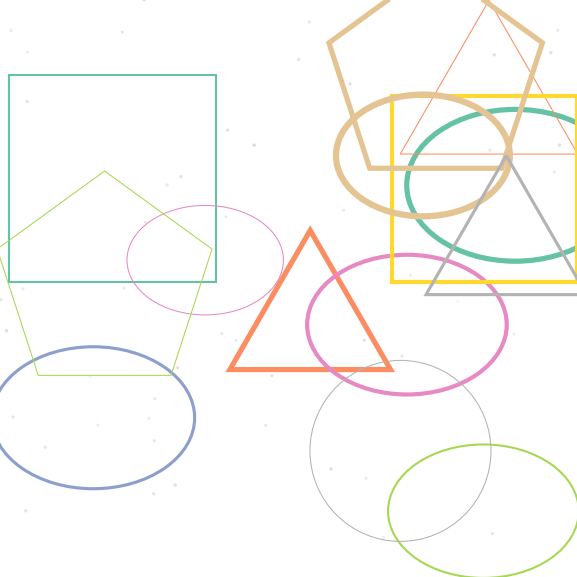[{"shape": "square", "thickness": 1, "radius": 0.9, "center": [0.195, 0.69]}, {"shape": "oval", "thickness": 2.5, "radius": 0.94, "center": [0.892, 0.678]}, {"shape": "triangle", "thickness": 2.5, "radius": 0.8, "center": [0.537, 0.44]}, {"shape": "triangle", "thickness": 0.5, "radius": 0.89, "center": [0.847, 0.821]}, {"shape": "oval", "thickness": 1.5, "radius": 0.88, "center": [0.161, 0.276]}, {"shape": "oval", "thickness": 0.5, "radius": 0.68, "center": [0.355, 0.549]}, {"shape": "oval", "thickness": 2, "radius": 0.86, "center": [0.705, 0.437]}, {"shape": "pentagon", "thickness": 0.5, "radius": 0.98, "center": [0.181, 0.507]}, {"shape": "oval", "thickness": 1, "radius": 0.83, "center": [0.837, 0.114]}, {"shape": "square", "thickness": 2, "radius": 0.8, "center": [0.839, 0.672]}, {"shape": "pentagon", "thickness": 2.5, "radius": 0.97, "center": [0.754, 0.865]}, {"shape": "oval", "thickness": 3, "radius": 0.75, "center": [0.732, 0.73]}, {"shape": "triangle", "thickness": 1.5, "radius": 0.8, "center": [0.877, 0.569]}, {"shape": "circle", "thickness": 0.5, "radius": 0.78, "center": [0.693, 0.218]}]